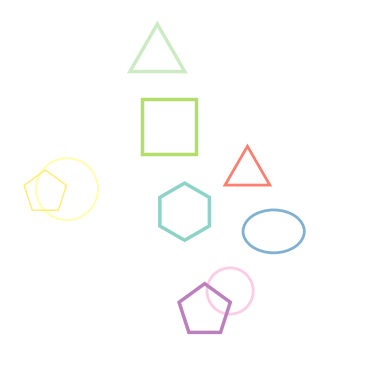[{"shape": "hexagon", "thickness": 2.5, "radius": 0.37, "center": [0.48, 0.45]}, {"shape": "circle", "thickness": 1.5, "radius": 0.4, "center": [0.174, 0.509]}, {"shape": "triangle", "thickness": 2, "radius": 0.34, "center": [0.643, 0.553]}, {"shape": "oval", "thickness": 2, "radius": 0.4, "center": [0.711, 0.399]}, {"shape": "square", "thickness": 2.5, "radius": 0.36, "center": [0.439, 0.672]}, {"shape": "circle", "thickness": 2, "radius": 0.3, "center": [0.598, 0.244]}, {"shape": "pentagon", "thickness": 2.5, "radius": 0.35, "center": [0.532, 0.193]}, {"shape": "triangle", "thickness": 2.5, "radius": 0.41, "center": [0.409, 0.855]}, {"shape": "pentagon", "thickness": 1, "radius": 0.29, "center": [0.118, 0.501]}]